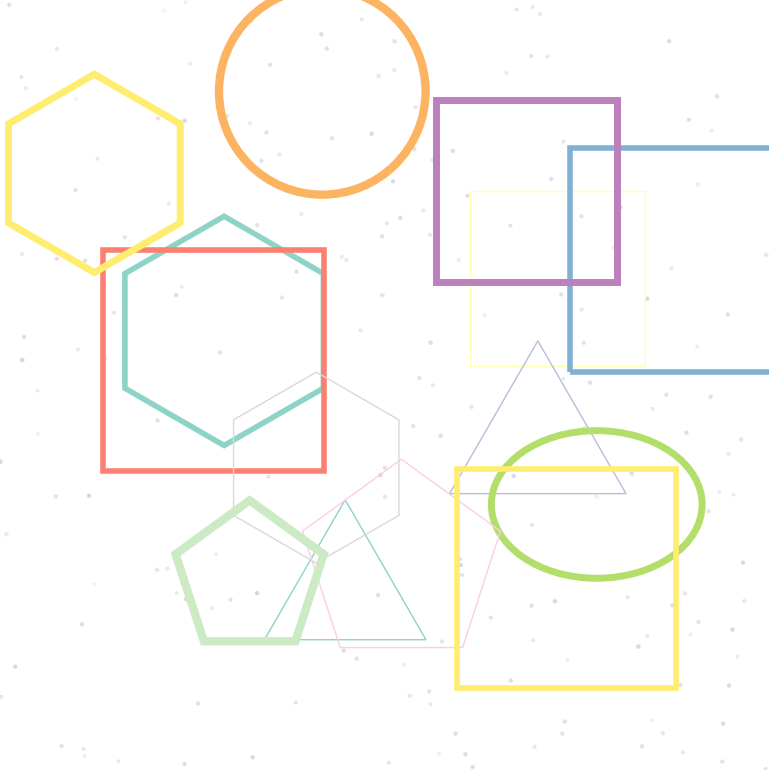[{"shape": "triangle", "thickness": 0.5, "radius": 0.61, "center": [0.448, 0.23]}, {"shape": "hexagon", "thickness": 2, "radius": 0.74, "center": [0.291, 0.57]}, {"shape": "square", "thickness": 0.5, "radius": 0.57, "center": [0.724, 0.638]}, {"shape": "triangle", "thickness": 0.5, "radius": 0.66, "center": [0.698, 0.425]}, {"shape": "square", "thickness": 2, "radius": 0.72, "center": [0.277, 0.531]}, {"shape": "square", "thickness": 2, "radius": 0.73, "center": [0.886, 0.662]}, {"shape": "circle", "thickness": 3, "radius": 0.67, "center": [0.419, 0.881]}, {"shape": "oval", "thickness": 2.5, "radius": 0.68, "center": [0.775, 0.345]}, {"shape": "pentagon", "thickness": 0.5, "radius": 0.68, "center": [0.521, 0.268]}, {"shape": "hexagon", "thickness": 0.5, "radius": 0.62, "center": [0.411, 0.393]}, {"shape": "square", "thickness": 2.5, "radius": 0.59, "center": [0.684, 0.752]}, {"shape": "pentagon", "thickness": 3, "radius": 0.51, "center": [0.324, 0.249]}, {"shape": "hexagon", "thickness": 2.5, "radius": 0.64, "center": [0.123, 0.775]}, {"shape": "square", "thickness": 2, "radius": 0.71, "center": [0.735, 0.248]}]